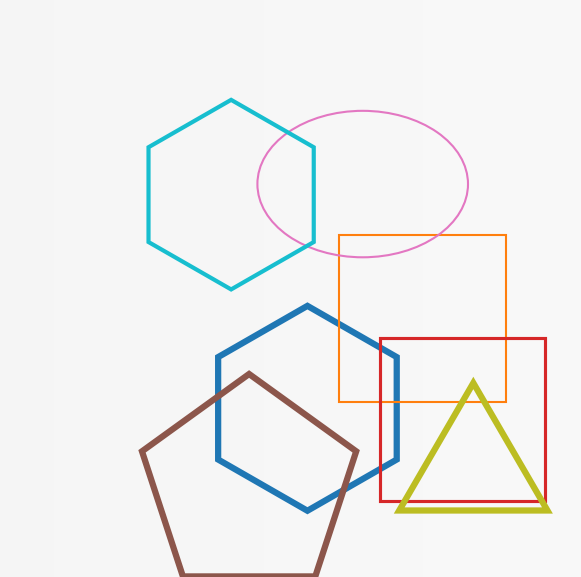[{"shape": "hexagon", "thickness": 3, "radius": 0.89, "center": [0.529, 0.292]}, {"shape": "square", "thickness": 1, "radius": 0.72, "center": [0.727, 0.448]}, {"shape": "square", "thickness": 1.5, "radius": 0.71, "center": [0.795, 0.273]}, {"shape": "pentagon", "thickness": 3, "radius": 0.97, "center": [0.429, 0.158]}, {"shape": "oval", "thickness": 1, "radius": 0.91, "center": [0.624, 0.68]}, {"shape": "triangle", "thickness": 3, "radius": 0.74, "center": [0.814, 0.189]}, {"shape": "hexagon", "thickness": 2, "radius": 0.82, "center": [0.398, 0.662]}]